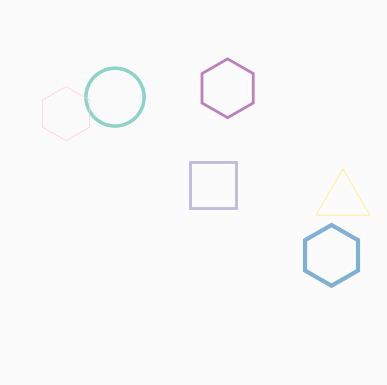[{"shape": "circle", "thickness": 2.5, "radius": 0.38, "center": [0.297, 0.748]}, {"shape": "square", "thickness": 2, "radius": 0.3, "center": [0.549, 0.52]}, {"shape": "hexagon", "thickness": 3, "radius": 0.39, "center": [0.856, 0.337]}, {"shape": "hexagon", "thickness": 0.5, "radius": 0.35, "center": [0.17, 0.705]}, {"shape": "hexagon", "thickness": 2, "radius": 0.38, "center": [0.587, 0.771]}, {"shape": "triangle", "thickness": 0.5, "radius": 0.4, "center": [0.885, 0.481]}]